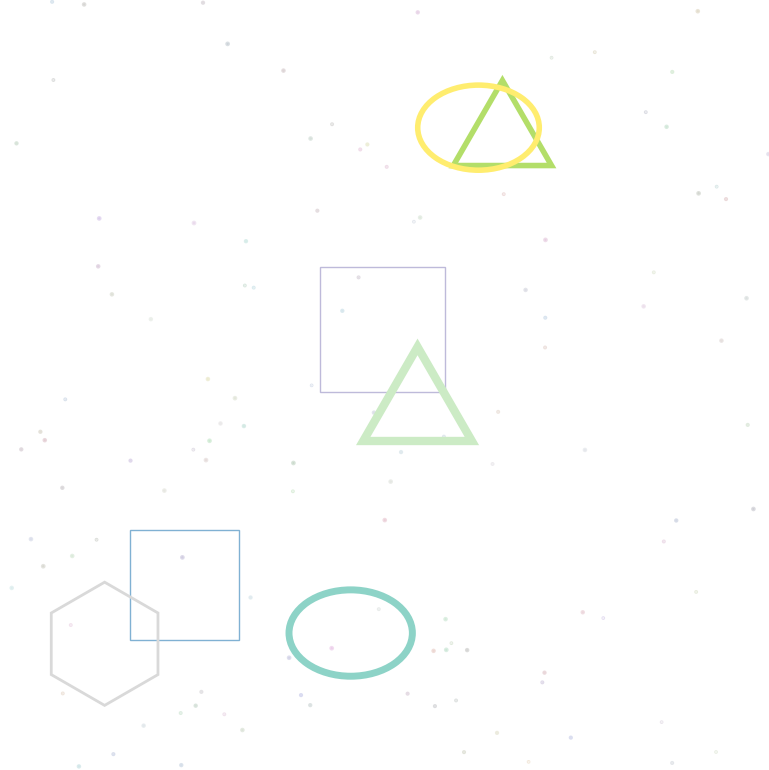[{"shape": "oval", "thickness": 2.5, "radius": 0.4, "center": [0.455, 0.178]}, {"shape": "square", "thickness": 0.5, "radius": 0.41, "center": [0.497, 0.572]}, {"shape": "square", "thickness": 0.5, "radius": 0.35, "center": [0.24, 0.24]}, {"shape": "triangle", "thickness": 2, "radius": 0.37, "center": [0.653, 0.822]}, {"shape": "hexagon", "thickness": 1, "radius": 0.4, "center": [0.136, 0.164]}, {"shape": "triangle", "thickness": 3, "radius": 0.41, "center": [0.542, 0.468]}, {"shape": "oval", "thickness": 2, "radius": 0.39, "center": [0.621, 0.834]}]